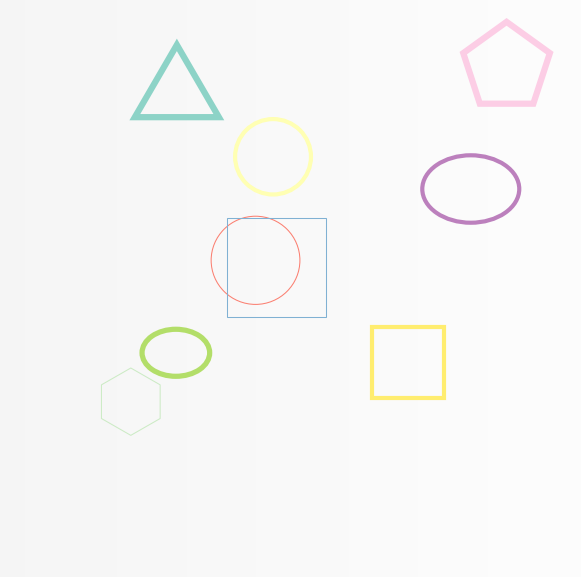[{"shape": "triangle", "thickness": 3, "radius": 0.42, "center": [0.304, 0.838]}, {"shape": "circle", "thickness": 2, "radius": 0.33, "center": [0.47, 0.728]}, {"shape": "circle", "thickness": 0.5, "radius": 0.38, "center": [0.44, 0.548]}, {"shape": "square", "thickness": 0.5, "radius": 0.43, "center": [0.475, 0.536]}, {"shape": "oval", "thickness": 2.5, "radius": 0.29, "center": [0.303, 0.388]}, {"shape": "pentagon", "thickness": 3, "radius": 0.39, "center": [0.872, 0.883]}, {"shape": "oval", "thickness": 2, "radius": 0.42, "center": [0.81, 0.672]}, {"shape": "hexagon", "thickness": 0.5, "radius": 0.29, "center": [0.225, 0.304]}, {"shape": "square", "thickness": 2, "radius": 0.31, "center": [0.702, 0.371]}]